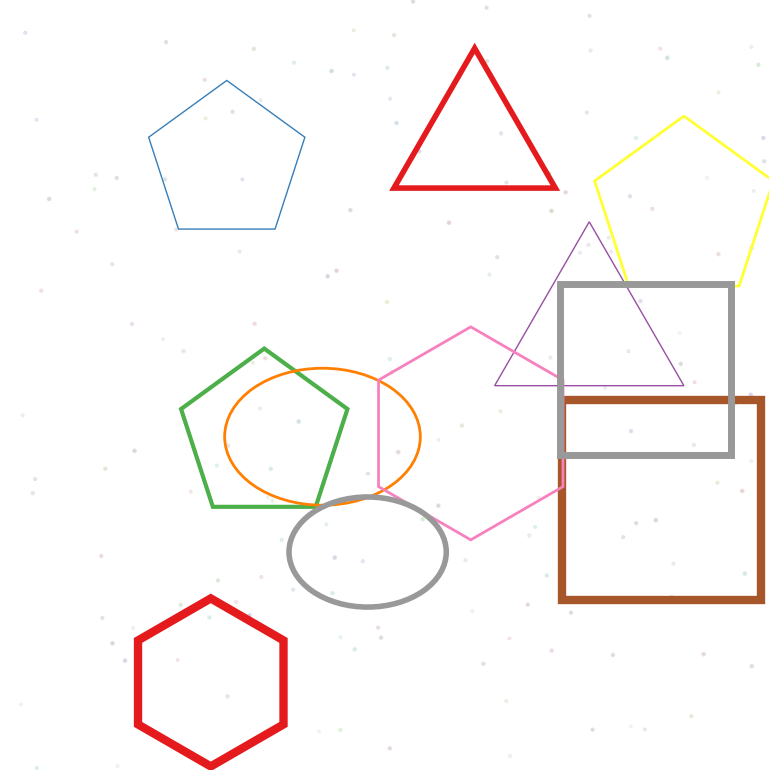[{"shape": "hexagon", "thickness": 3, "radius": 0.55, "center": [0.274, 0.114]}, {"shape": "triangle", "thickness": 2, "radius": 0.61, "center": [0.616, 0.816]}, {"shape": "pentagon", "thickness": 0.5, "radius": 0.53, "center": [0.295, 0.789]}, {"shape": "pentagon", "thickness": 1.5, "radius": 0.57, "center": [0.343, 0.434]}, {"shape": "triangle", "thickness": 0.5, "radius": 0.71, "center": [0.765, 0.57]}, {"shape": "oval", "thickness": 1, "radius": 0.64, "center": [0.419, 0.433]}, {"shape": "pentagon", "thickness": 1, "radius": 0.61, "center": [0.888, 0.727]}, {"shape": "square", "thickness": 3, "radius": 0.65, "center": [0.859, 0.351]}, {"shape": "hexagon", "thickness": 1, "radius": 0.69, "center": [0.611, 0.437]}, {"shape": "oval", "thickness": 2, "radius": 0.51, "center": [0.477, 0.283]}, {"shape": "square", "thickness": 2.5, "radius": 0.55, "center": [0.838, 0.52]}]